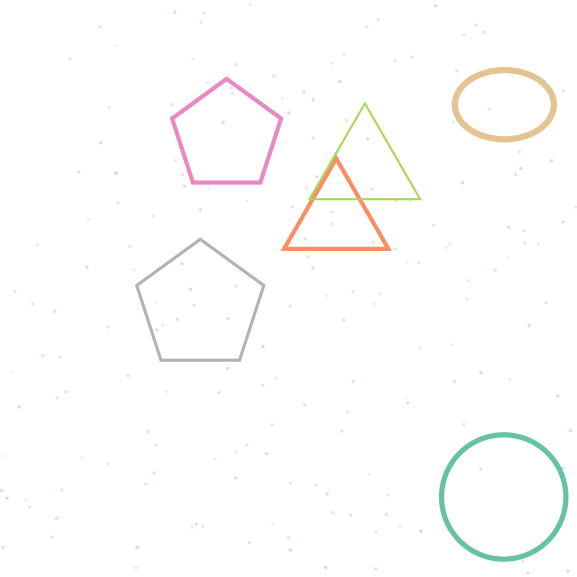[{"shape": "circle", "thickness": 2.5, "radius": 0.54, "center": [0.872, 0.139]}, {"shape": "triangle", "thickness": 2, "radius": 0.52, "center": [0.582, 0.62]}, {"shape": "pentagon", "thickness": 2, "radius": 0.5, "center": [0.392, 0.763]}, {"shape": "triangle", "thickness": 1, "radius": 0.55, "center": [0.632, 0.709]}, {"shape": "oval", "thickness": 3, "radius": 0.43, "center": [0.873, 0.818]}, {"shape": "pentagon", "thickness": 1.5, "radius": 0.58, "center": [0.347, 0.469]}]